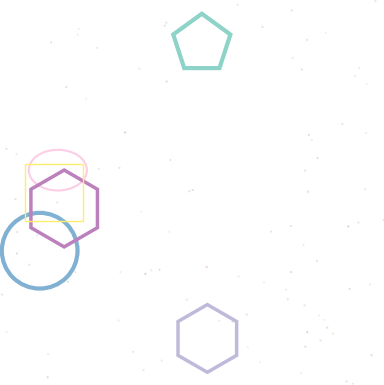[{"shape": "pentagon", "thickness": 3, "radius": 0.39, "center": [0.524, 0.886]}, {"shape": "hexagon", "thickness": 2.5, "radius": 0.44, "center": [0.539, 0.121]}, {"shape": "circle", "thickness": 3, "radius": 0.49, "center": [0.103, 0.349]}, {"shape": "oval", "thickness": 1.5, "radius": 0.38, "center": [0.15, 0.558]}, {"shape": "hexagon", "thickness": 2.5, "radius": 0.5, "center": [0.167, 0.458]}, {"shape": "square", "thickness": 1, "radius": 0.37, "center": [0.14, 0.5]}]